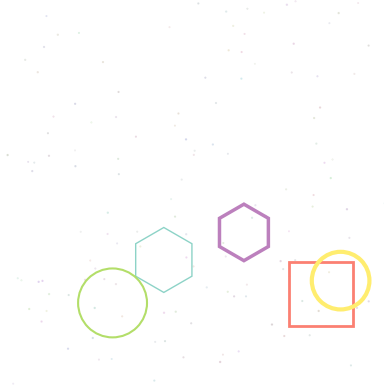[{"shape": "hexagon", "thickness": 1, "radius": 0.42, "center": [0.425, 0.325]}, {"shape": "square", "thickness": 2, "radius": 0.41, "center": [0.834, 0.236]}, {"shape": "circle", "thickness": 1.5, "radius": 0.45, "center": [0.292, 0.213]}, {"shape": "hexagon", "thickness": 2.5, "radius": 0.37, "center": [0.634, 0.396]}, {"shape": "circle", "thickness": 3, "radius": 0.37, "center": [0.885, 0.271]}]